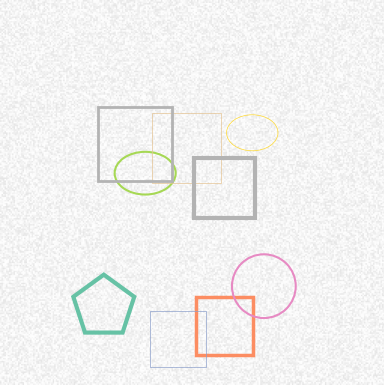[{"shape": "pentagon", "thickness": 3, "radius": 0.42, "center": [0.27, 0.203]}, {"shape": "square", "thickness": 2.5, "radius": 0.37, "center": [0.583, 0.154]}, {"shape": "square", "thickness": 0.5, "radius": 0.37, "center": [0.462, 0.119]}, {"shape": "circle", "thickness": 1.5, "radius": 0.41, "center": [0.685, 0.257]}, {"shape": "oval", "thickness": 1.5, "radius": 0.4, "center": [0.377, 0.55]}, {"shape": "oval", "thickness": 0.5, "radius": 0.33, "center": [0.655, 0.655]}, {"shape": "square", "thickness": 0.5, "radius": 0.45, "center": [0.485, 0.616]}, {"shape": "square", "thickness": 3, "radius": 0.39, "center": [0.582, 0.512]}, {"shape": "square", "thickness": 2, "radius": 0.48, "center": [0.35, 0.627]}]